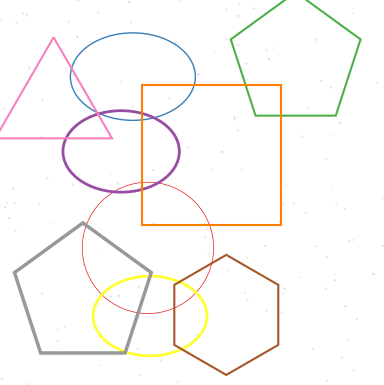[{"shape": "circle", "thickness": 0.5, "radius": 0.85, "center": [0.384, 0.356]}, {"shape": "oval", "thickness": 1, "radius": 0.81, "center": [0.345, 0.801]}, {"shape": "pentagon", "thickness": 1.5, "radius": 0.89, "center": [0.768, 0.843]}, {"shape": "oval", "thickness": 2, "radius": 0.76, "center": [0.315, 0.607]}, {"shape": "square", "thickness": 1.5, "radius": 0.91, "center": [0.549, 0.598]}, {"shape": "oval", "thickness": 2, "radius": 0.74, "center": [0.39, 0.179]}, {"shape": "hexagon", "thickness": 1.5, "radius": 0.78, "center": [0.588, 0.182]}, {"shape": "triangle", "thickness": 1.5, "radius": 0.88, "center": [0.139, 0.728]}, {"shape": "pentagon", "thickness": 2.5, "radius": 0.93, "center": [0.215, 0.234]}]